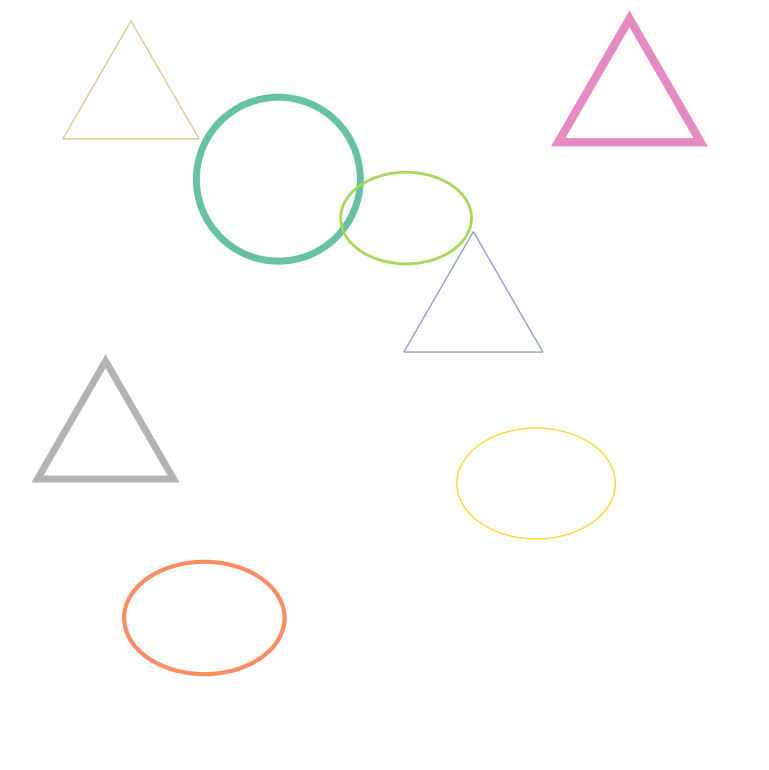[{"shape": "circle", "thickness": 2.5, "radius": 0.53, "center": [0.362, 0.767]}, {"shape": "oval", "thickness": 1.5, "radius": 0.52, "center": [0.265, 0.197]}, {"shape": "triangle", "thickness": 0.5, "radius": 0.52, "center": [0.615, 0.595]}, {"shape": "triangle", "thickness": 3, "radius": 0.53, "center": [0.818, 0.869]}, {"shape": "oval", "thickness": 1, "radius": 0.42, "center": [0.527, 0.717]}, {"shape": "oval", "thickness": 0.5, "radius": 0.51, "center": [0.696, 0.372]}, {"shape": "triangle", "thickness": 0.5, "radius": 0.51, "center": [0.17, 0.871]}, {"shape": "triangle", "thickness": 2.5, "radius": 0.51, "center": [0.137, 0.429]}]